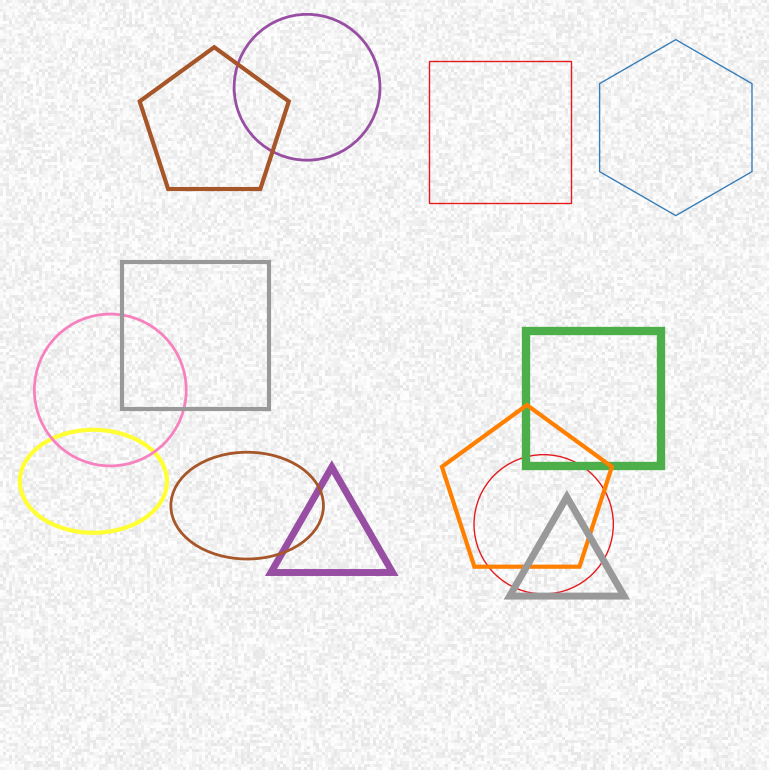[{"shape": "circle", "thickness": 0.5, "radius": 0.45, "center": [0.706, 0.319]}, {"shape": "square", "thickness": 0.5, "radius": 0.46, "center": [0.65, 0.829]}, {"shape": "hexagon", "thickness": 0.5, "radius": 0.57, "center": [0.878, 0.834]}, {"shape": "square", "thickness": 3, "radius": 0.44, "center": [0.771, 0.482]}, {"shape": "circle", "thickness": 1, "radius": 0.47, "center": [0.399, 0.887]}, {"shape": "triangle", "thickness": 2.5, "radius": 0.46, "center": [0.431, 0.302]}, {"shape": "pentagon", "thickness": 1.5, "radius": 0.58, "center": [0.684, 0.358]}, {"shape": "oval", "thickness": 1.5, "radius": 0.48, "center": [0.121, 0.375]}, {"shape": "oval", "thickness": 1, "radius": 0.5, "center": [0.321, 0.343]}, {"shape": "pentagon", "thickness": 1.5, "radius": 0.51, "center": [0.278, 0.837]}, {"shape": "circle", "thickness": 1, "radius": 0.49, "center": [0.143, 0.494]}, {"shape": "triangle", "thickness": 2.5, "radius": 0.43, "center": [0.736, 0.269]}, {"shape": "square", "thickness": 1.5, "radius": 0.48, "center": [0.254, 0.564]}]